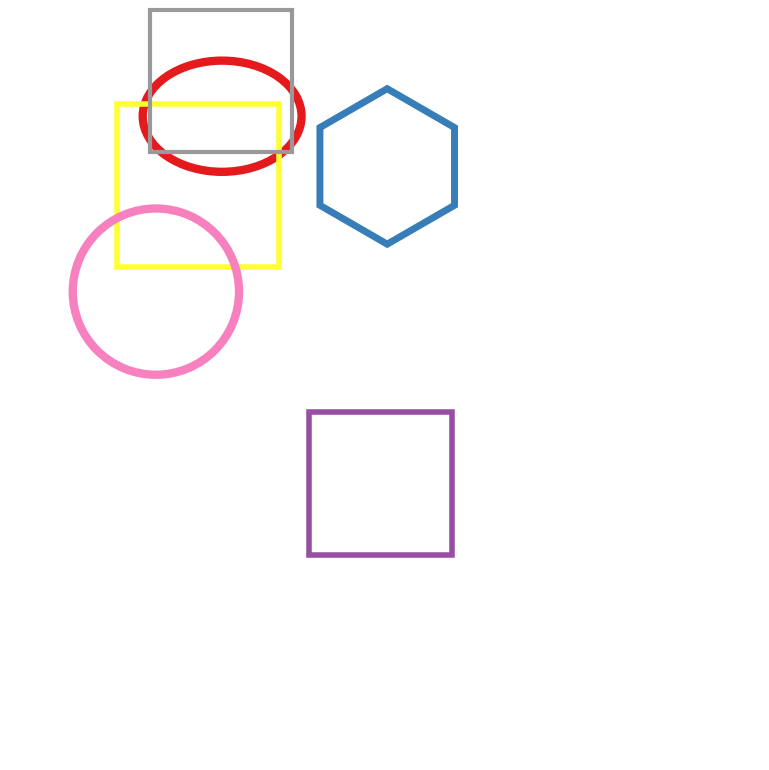[{"shape": "oval", "thickness": 3, "radius": 0.52, "center": [0.288, 0.849]}, {"shape": "hexagon", "thickness": 2.5, "radius": 0.5, "center": [0.503, 0.784]}, {"shape": "square", "thickness": 2, "radius": 0.46, "center": [0.494, 0.373]}, {"shape": "square", "thickness": 2, "radius": 0.53, "center": [0.257, 0.759]}, {"shape": "circle", "thickness": 3, "radius": 0.54, "center": [0.202, 0.621]}, {"shape": "square", "thickness": 1.5, "radius": 0.46, "center": [0.287, 0.895]}]